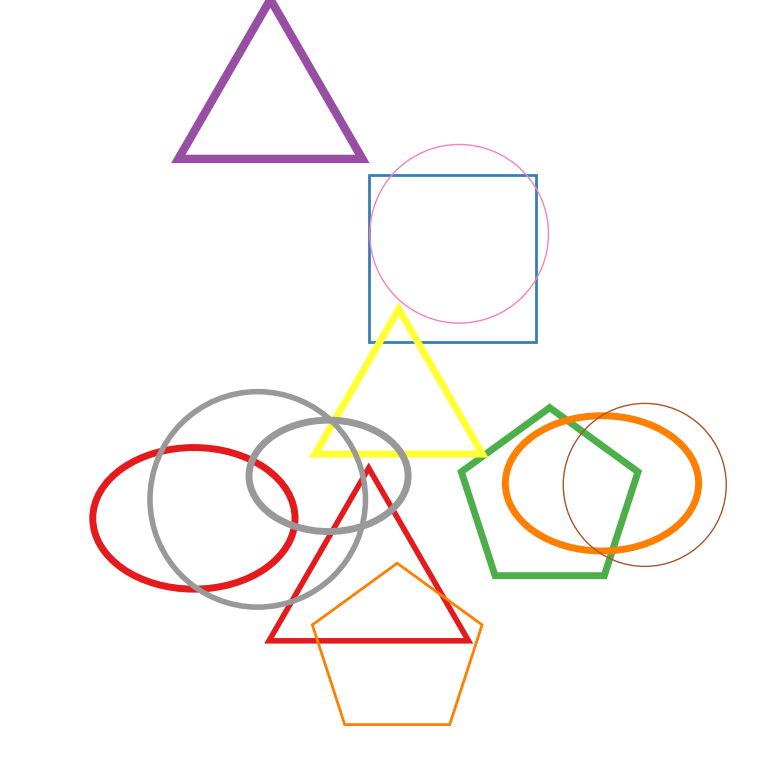[{"shape": "triangle", "thickness": 2, "radius": 0.75, "center": [0.479, 0.243]}, {"shape": "oval", "thickness": 2.5, "radius": 0.66, "center": [0.252, 0.327]}, {"shape": "square", "thickness": 1, "radius": 0.54, "center": [0.587, 0.664]}, {"shape": "pentagon", "thickness": 2.5, "radius": 0.6, "center": [0.714, 0.35]}, {"shape": "triangle", "thickness": 3, "radius": 0.69, "center": [0.351, 0.863]}, {"shape": "oval", "thickness": 2.5, "radius": 0.63, "center": [0.782, 0.372]}, {"shape": "pentagon", "thickness": 1, "radius": 0.58, "center": [0.516, 0.153]}, {"shape": "triangle", "thickness": 2.5, "radius": 0.63, "center": [0.518, 0.473]}, {"shape": "circle", "thickness": 0.5, "radius": 0.53, "center": [0.837, 0.37]}, {"shape": "circle", "thickness": 0.5, "radius": 0.58, "center": [0.596, 0.696]}, {"shape": "circle", "thickness": 2, "radius": 0.7, "center": [0.335, 0.351]}, {"shape": "oval", "thickness": 2.5, "radius": 0.52, "center": [0.427, 0.382]}]